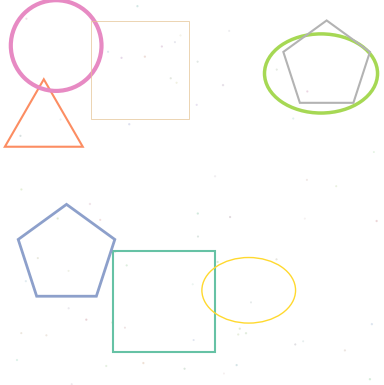[{"shape": "square", "thickness": 1.5, "radius": 0.66, "center": [0.426, 0.217]}, {"shape": "triangle", "thickness": 1.5, "radius": 0.58, "center": [0.114, 0.677]}, {"shape": "pentagon", "thickness": 2, "radius": 0.66, "center": [0.173, 0.337]}, {"shape": "circle", "thickness": 3, "radius": 0.59, "center": [0.146, 0.882]}, {"shape": "oval", "thickness": 2.5, "radius": 0.73, "center": [0.834, 0.809]}, {"shape": "oval", "thickness": 1, "radius": 0.61, "center": [0.646, 0.246]}, {"shape": "square", "thickness": 0.5, "radius": 0.63, "center": [0.364, 0.819]}, {"shape": "pentagon", "thickness": 1.5, "radius": 0.59, "center": [0.848, 0.829]}]